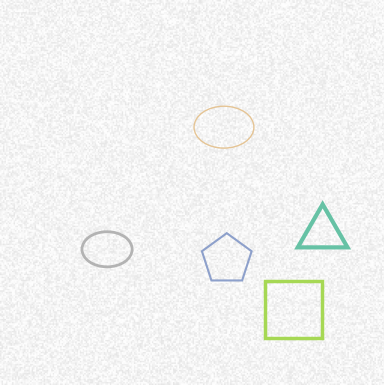[{"shape": "triangle", "thickness": 3, "radius": 0.37, "center": [0.838, 0.395]}, {"shape": "pentagon", "thickness": 1.5, "radius": 0.34, "center": [0.589, 0.326]}, {"shape": "square", "thickness": 2.5, "radius": 0.37, "center": [0.762, 0.196]}, {"shape": "oval", "thickness": 1, "radius": 0.39, "center": [0.582, 0.67]}, {"shape": "oval", "thickness": 2, "radius": 0.33, "center": [0.278, 0.353]}]